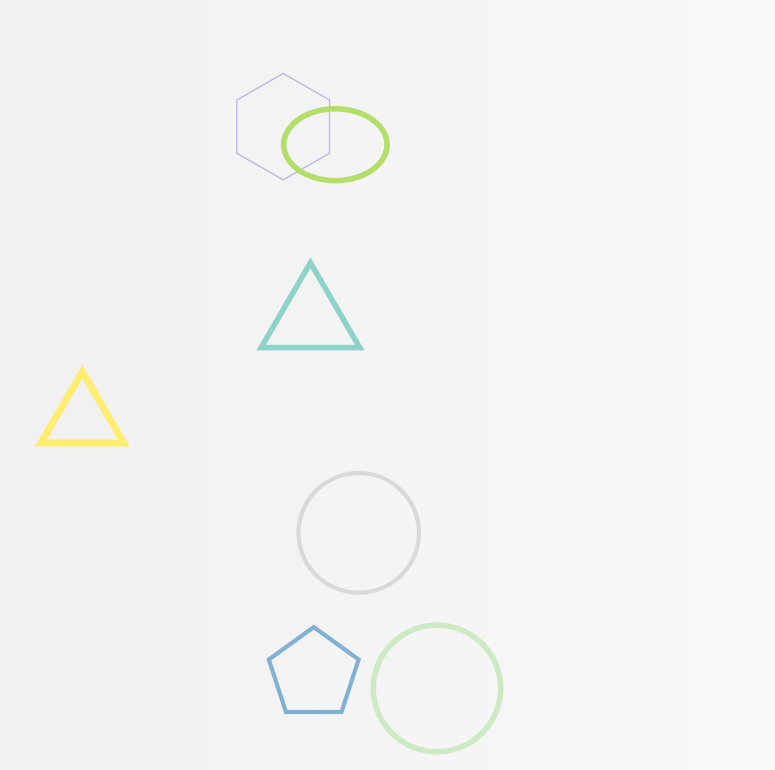[{"shape": "triangle", "thickness": 2, "radius": 0.37, "center": [0.401, 0.585]}, {"shape": "hexagon", "thickness": 0.5, "radius": 0.35, "center": [0.365, 0.836]}, {"shape": "pentagon", "thickness": 1.5, "radius": 0.3, "center": [0.405, 0.125]}, {"shape": "oval", "thickness": 2, "radius": 0.33, "center": [0.433, 0.812]}, {"shape": "circle", "thickness": 1.5, "radius": 0.39, "center": [0.463, 0.308]}, {"shape": "circle", "thickness": 2, "radius": 0.41, "center": [0.564, 0.106]}, {"shape": "triangle", "thickness": 2.5, "radius": 0.31, "center": [0.106, 0.456]}]